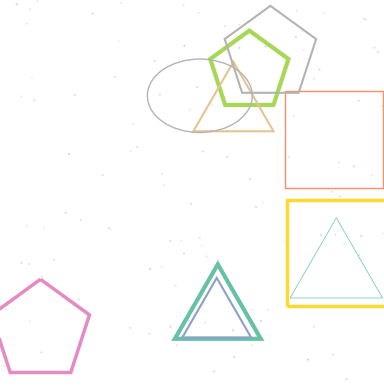[{"shape": "triangle", "thickness": 3, "radius": 0.64, "center": [0.566, 0.184]}, {"shape": "triangle", "thickness": 0.5, "radius": 0.69, "center": [0.874, 0.295]}, {"shape": "square", "thickness": 1, "radius": 0.63, "center": [0.868, 0.637]}, {"shape": "triangle", "thickness": 1.5, "radius": 0.52, "center": [0.563, 0.175]}, {"shape": "pentagon", "thickness": 2.5, "radius": 0.67, "center": [0.105, 0.141]}, {"shape": "pentagon", "thickness": 3, "radius": 0.53, "center": [0.648, 0.814]}, {"shape": "square", "thickness": 2.5, "radius": 0.69, "center": [0.882, 0.343]}, {"shape": "triangle", "thickness": 1.5, "radius": 0.6, "center": [0.606, 0.719]}, {"shape": "oval", "thickness": 1, "radius": 0.68, "center": [0.519, 0.751]}, {"shape": "pentagon", "thickness": 1.5, "radius": 0.62, "center": [0.702, 0.86]}]